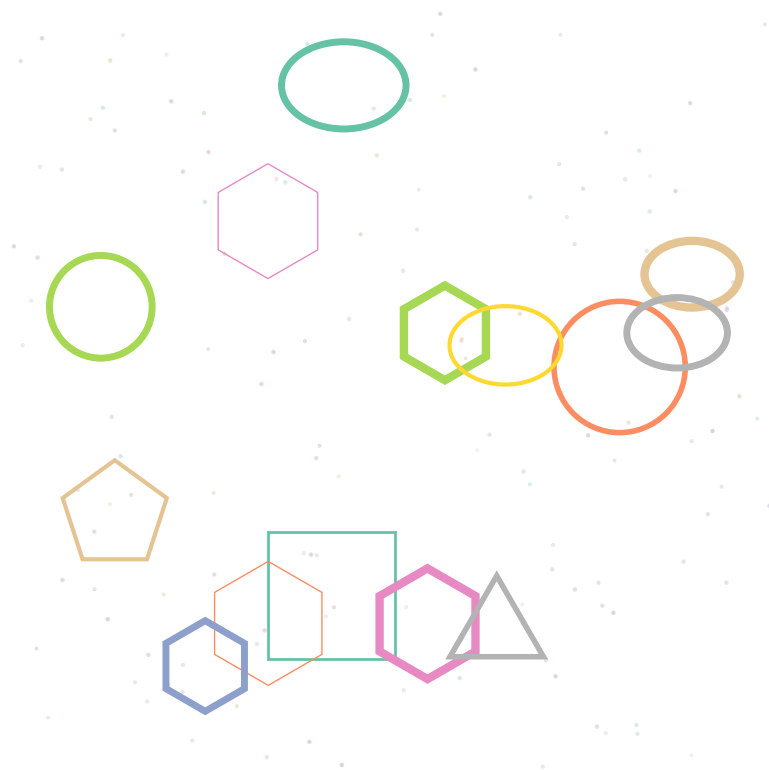[{"shape": "square", "thickness": 1, "radius": 0.41, "center": [0.431, 0.227]}, {"shape": "oval", "thickness": 2.5, "radius": 0.4, "center": [0.446, 0.889]}, {"shape": "circle", "thickness": 2, "radius": 0.43, "center": [0.805, 0.523]}, {"shape": "hexagon", "thickness": 0.5, "radius": 0.4, "center": [0.348, 0.19]}, {"shape": "hexagon", "thickness": 2.5, "radius": 0.29, "center": [0.266, 0.135]}, {"shape": "hexagon", "thickness": 3, "radius": 0.36, "center": [0.555, 0.19]}, {"shape": "hexagon", "thickness": 0.5, "radius": 0.37, "center": [0.348, 0.713]}, {"shape": "circle", "thickness": 2.5, "radius": 0.33, "center": [0.131, 0.602]}, {"shape": "hexagon", "thickness": 3, "radius": 0.31, "center": [0.578, 0.568]}, {"shape": "oval", "thickness": 1.5, "radius": 0.36, "center": [0.657, 0.551]}, {"shape": "pentagon", "thickness": 1.5, "radius": 0.36, "center": [0.149, 0.331]}, {"shape": "oval", "thickness": 3, "radius": 0.31, "center": [0.899, 0.644]}, {"shape": "oval", "thickness": 2.5, "radius": 0.33, "center": [0.879, 0.568]}, {"shape": "triangle", "thickness": 2, "radius": 0.35, "center": [0.645, 0.182]}]